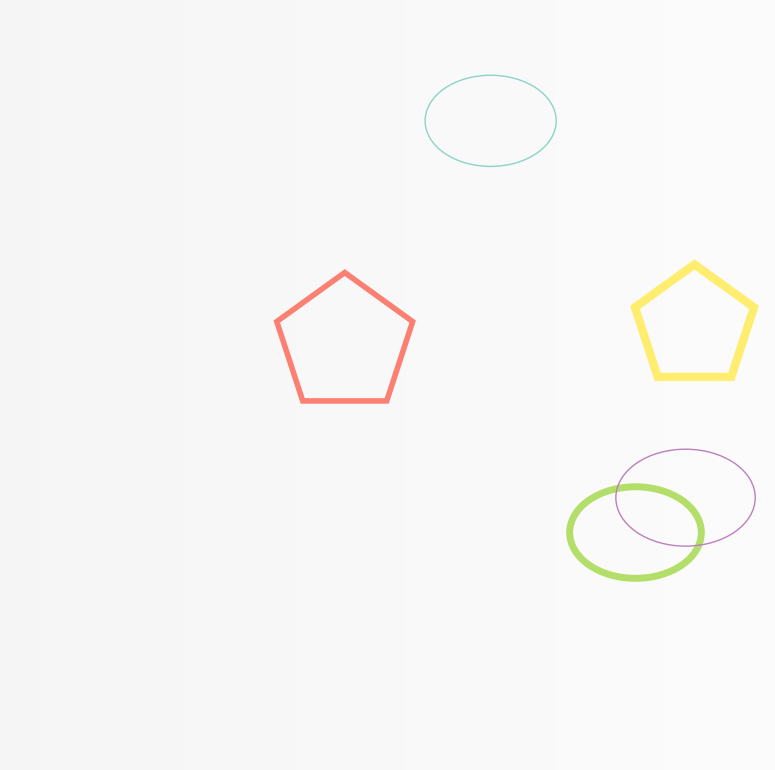[{"shape": "oval", "thickness": 0.5, "radius": 0.42, "center": [0.633, 0.843]}, {"shape": "pentagon", "thickness": 2, "radius": 0.46, "center": [0.445, 0.554]}, {"shape": "oval", "thickness": 2.5, "radius": 0.42, "center": [0.82, 0.308]}, {"shape": "oval", "thickness": 0.5, "radius": 0.45, "center": [0.885, 0.354]}, {"shape": "pentagon", "thickness": 3, "radius": 0.4, "center": [0.896, 0.576]}]